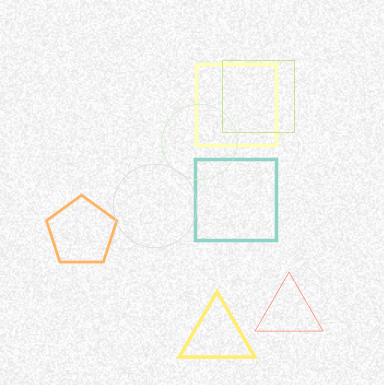[{"shape": "square", "thickness": 2.5, "radius": 0.53, "center": [0.612, 0.482]}, {"shape": "square", "thickness": 2.5, "radius": 0.52, "center": [0.613, 0.728]}, {"shape": "triangle", "thickness": 0.5, "radius": 0.51, "center": [0.751, 0.191]}, {"shape": "pentagon", "thickness": 2, "radius": 0.48, "center": [0.212, 0.397]}, {"shape": "square", "thickness": 0.5, "radius": 0.47, "center": [0.669, 0.75]}, {"shape": "circle", "thickness": 0.5, "radius": 0.54, "center": [0.403, 0.465]}, {"shape": "circle", "thickness": 0.5, "radius": 0.49, "center": [0.518, 0.631]}, {"shape": "triangle", "thickness": 2.5, "radius": 0.57, "center": [0.564, 0.129]}]